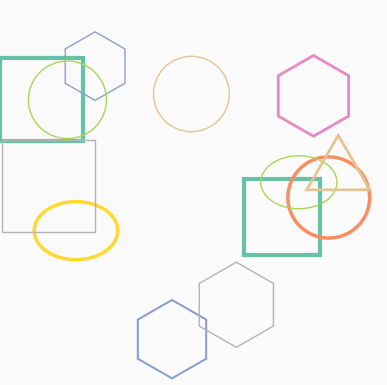[{"shape": "square", "thickness": 3, "radius": 0.49, "center": [0.728, 0.437]}, {"shape": "square", "thickness": 3, "radius": 0.53, "center": [0.108, 0.741]}, {"shape": "circle", "thickness": 2.5, "radius": 0.53, "center": [0.848, 0.487]}, {"shape": "hexagon", "thickness": 1.5, "radius": 0.51, "center": [0.444, 0.119]}, {"shape": "hexagon", "thickness": 1, "radius": 0.45, "center": [0.245, 0.828]}, {"shape": "hexagon", "thickness": 2, "radius": 0.52, "center": [0.809, 0.751]}, {"shape": "oval", "thickness": 1, "radius": 0.49, "center": [0.771, 0.527]}, {"shape": "circle", "thickness": 1, "radius": 0.5, "center": [0.174, 0.741]}, {"shape": "oval", "thickness": 2.5, "radius": 0.54, "center": [0.196, 0.401]}, {"shape": "circle", "thickness": 1, "radius": 0.49, "center": [0.494, 0.756]}, {"shape": "triangle", "thickness": 2, "radius": 0.47, "center": [0.873, 0.554]}, {"shape": "hexagon", "thickness": 1, "radius": 0.55, "center": [0.61, 0.208]}, {"shape": "square", "thickness": 1, "radius": 0.6, "center": [0.126, 0.518]}]